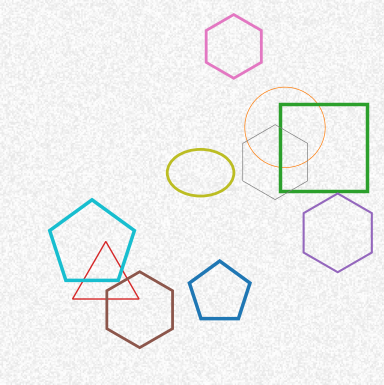[{"shape": "pentagon", "thickness": 2.5, "radius": 0.41, "center": [0.571, 0.239]}, {"shape": "circle", "thickness": 0.5, "radius": 0.52, "center": [0.74, 0.669]}, {"shape": "square", "thickness": 2.5, "radius": 0.56, "center": [0.839, 0.617]}, {"shape": "triangle", "thickness": 1, "radius": 0.5, "center": [0.275, 0.273]}, {"shape": "hexagon", "thickness": 1.5, "radius": 0.51, "center": [0.877, 0.395]}, {"shape": "hexagon", "thickness": 2, "radius": 0.49, "center": [0.363, 0.196]}, {"shape": "hexagon", "thickness": 2, "radius": 0.41, "center": [0.607, 0.879]}, {"shape": "hexagon", "thickness": 0.5, "radius": 0.49, "center": [0.715, 0.579]}, {"shape": "oval", "thickness": 2, "radius": 0.43, "center": [0.521, 0.551]}, {"shape": "pentagon", "thickness": 2.5, "radius": 0.58, "center": [0.239, 0.365]}]